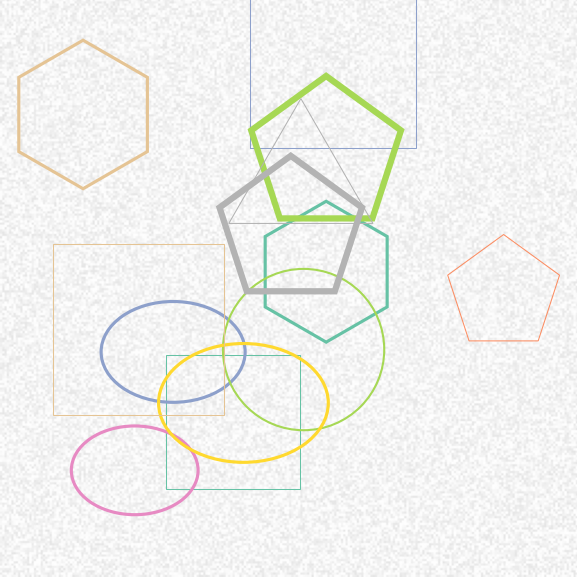[{"shape": "hexagon", "thickness": 1.5, "radius": 0.61, "center": [0.565, 0.529]}, {"shape": "square", "thickness": 0.5, "radius": 0.58, "center": [0.403, 0.268]}, {"shape": "pentagon", "thickness": 0.5, "radius": 0.51, "center": [0.872, 0.491]}, {"shape": "square", "thickness": 0.5, "radius": 0.72, "center": [0.577, 0.887]}, {"shape": "oval", "thickness": 1.5, "radius": 0.62, "center": [0.3, 0.39]}, {"shape": "oval", "thickness": 1.5, "radius": 0.55, "center": [0.233, 0.185]}, {"shape": "circle", "thickness": 1, "radius": 0.7, "center": [0.526, 0.394]}, {"shape": "pentagon", "thickness": 3, "radius": 0.68, "center": [0.565, 0.731]}, {"shape": "oval", "thickness": 1.5, "radius": 0.73, "center": [0.422, 0.301]}, {"shape": "hexagon", "thickness": 1.5, "radius": 0.64, "center": [0.144, 0.801]}, {"shape": "square", "thickness": 0.5, "radius": 0.74, "center": [0.24, 0.428]}, {"shape": "triangle", "thickness": 0.5, "radius": 0.72, "center": [0.521, 0.684]}, {"shape": "pentagon", "thickness": 3, "radius": 0.65, "center": [0.503, 0.6]}]